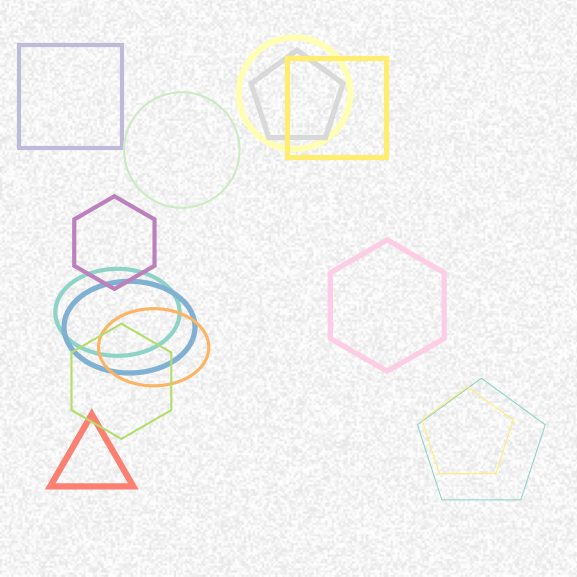[{"shape": "pentagon", "thickness": 0.5, "radius": 0.58, "center": [0.833, 0.228]}, {"shape": "oval", "thickness": 2, "radius": 0.54, "center": [0.203, 0.458]}, {"shape": "circle", "thickness": 3, "radius": 0.48, "center": [0.51, 0.838]}, {"shape": "square", "thickness": 2, "radius": 0.45, "center": [0.122, 0.832]}, {"shape": "triangle", "thickness": 3, "radius": 0.42, "center": [0.159, 0.198]}, {"shape": "oval", "thickness": 2.5, "radius": 0.57, "center": [0.224, 0.433]}, {"shape": "oval", "thickness": 1.5, "radius": 0.48, "center": [0.266, 0.398]}, {"shape": "hexagon", "thickness": 1, "radius": 0.5, "center": [0.21, 0.339]}, {"shape": "hexagon", "thickness": 2.5, "radius": 0.57, "center": [0.671, 0.47]}, {"shape": "pentagon", "thickness": 2.5, "radius": 0.42, "center": [0.514, 0.829]}, {"shape": "hexagon", "thickness": 2, "radius": 0.4, "center": [0.198, 0.579]}, {"shape": "circle", "thickness": 1, "radius": 0.5, "center": [0.315, 0.739]}, {"shape": "pentagon", "thickness": 0.5, "radius": 0.42, "center": [0.81, 0.246]}, {"shape": "square", "thickness": 2.5, "radius": 0.43, "center": [0.583, 0.813]}]